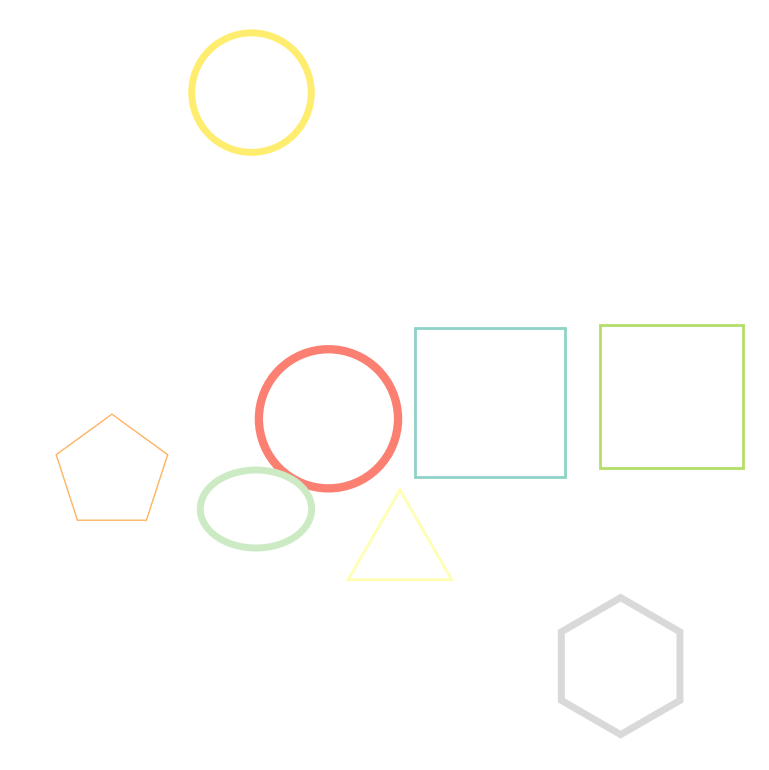[{"shape": "square", "thickness": 1, "radius": 0.48, "center": [0.636, 0.477]}, {"shape": "triangle", "thickness": 1, "radius": 0.39, "center": [0.519, 0.286]}, {"shape": "circle", "thickness": 3, "radius": 0.45, "center": [0.427, 0.456]}, {"shape": "pentagon", "thickness": 0.5, "radius": 0.38, "center": [0.145, 0.386]}, {"shape": "square", "thickness": 1, "radius": 0.46, "center": [0.872, 0.485]}, {"shape": "hexagon", "thickness": 2.5, "radius": 0.44, "center": [0.806, 0.135]}, {"shape": "oval", "thickness": 2.5, "radius": 0.36, "center": [0.332, 0.339]}, {"shape": "circle", "thickness": 2.5, "radius": 0.39, "center": [0.327, 0.88]}]